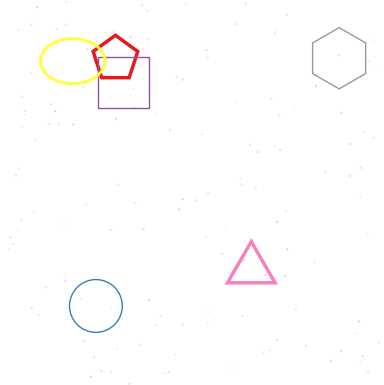[{"shape": "pentagon", "thickness": 2.5, "radius": 0.3, "center": [0.3, 0.848]}, {"shape": "circle", "thickness": 1, "radius": 0.34, "center": [0.249, 0.205]}, {"shape": "square", "thickness": 1, "radius": 0.33, "center": [0.321, 0.785]}, {"shape": "oval", "thickness": 2, "radius": 0.42, "center": [0.189, 0.841]}, {"shape": "triangle", "thickness": 2.5, "radius": 0.36, "center": [0.653, 0.301]}, {"shape": "hexagon", "thickness": 1, "radius": 0.4, "center": [0.881, 0.849]}]